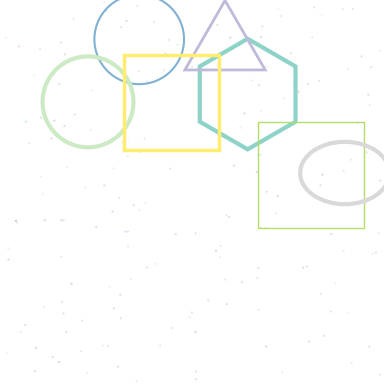[{"shape": "hexagon", "thickness": 3, "radius": 0.72, "center": [0.643, 0.756]}, {"shape": "triangle", "thickness": 2, "radius": 0.6, "center": [0.585, 0.879]}, {"shape": "circle", "thickness": 1.5, "radius": 0.58, "center": [0.362, 0.898]}, {"shape": "square", "thickness": 1, "radius": 0.69, "center": [0.807, 0.545]}, {"shape": "oval", "thickness": 3, "radius": 0.58, "center": [0.895, 0.551]}, {"shape": "circle", "thickness": 3, "radius": 0.59, "center": [0.229, 0.735]}, {"shape": "square", "thickness": 2.5, "radius": 0.62, "center": [0.446, 0.733]}]